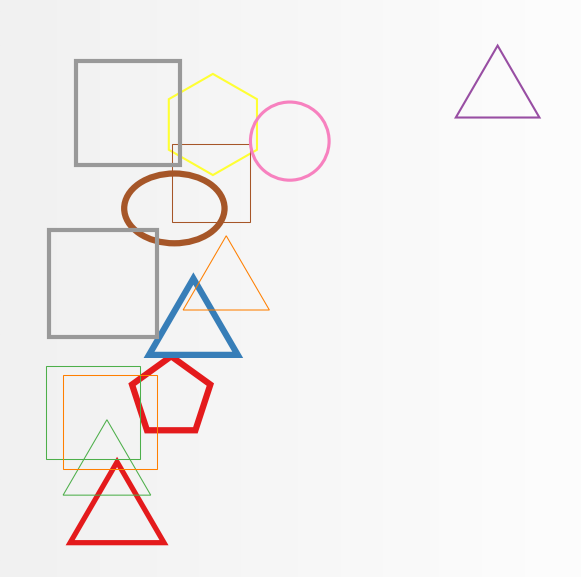[{"shape": "triangle", "thickness": 2.5, "radius": 0.47, "center": [0.201, 0.106]}, {"shape": "pentagon", "thickness": 3, "radius": 0.35, "center": [0.295, 0.311]}, {"shape": "triangle", "thickness": 3, "radius": 0.44, "center": [0.333, 0.429]}, {"shape": "square", "thickness": 0.5, "radius": 0.4, "center": [0.16, 0.285]}, {"shape": "triangle", "thickness": 0.5, "radius": 0.44, "center": [0.184, 0.185]}, {"shape": "triangle", "thickness": 1, "radius": 0.42, "center": [0.856, 0.837]}, {"shape": "triangle", "thickness": 0.5, "radius": 0.43, "center": [0.389, 0.505]}, {"shape": "square", "thickness": 0.5, "radius": 0.41, "center": [0.189, 0.268]}, {"shape": "hexagon", "thickness": 1, "radius": 0.44, "center": [0.366, 0.784]}, {"shape": "oval", "thickness": 3, "radius": 0.43, "center": [0.3, 0.638]}, {"shape": "square", "thickness": 0.5, "radius": 0.34, "center": [0.363, 0.683]}, {"shape": "circle", "thickness": 1.5, "radius": 0.34, "center": [0.499, 0.755]}, {"shape": "square", "thickness": 2, "radius": 0.45, "center": [0.221, 0.804]}, {"shape": "square", "thickness": 2, "radius": 0.46, "center": [0.177, 0.508]}]